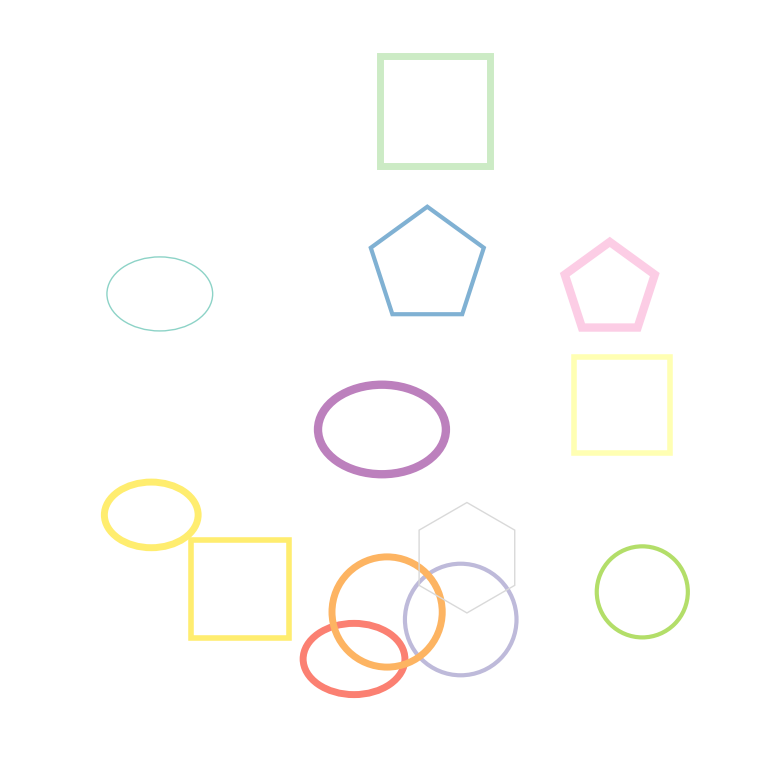[{"shape": "oval", "thickness": 0.5, "radius": 0.34, "center": [0.208, 0.618]}, {"shape": "square", "thickness": 2, "radius": 0.31, "center": [0.808, 0.474]}, {"shape": "circle", "thickness": 1.5, "radius": 0.36, "center": [0.598, 0.195]}, {"shape": "oval", "thickness": 2.5, "radius": 0.33, "center": [0.46, 0.144]}, {"shape": "pentagon", "thickness": 1.5, "radius": 0.39, "center": [0.555, 0.654]}, {"shape": "circle", "thickness": 2.5, "radius": 0.36, "center": [0.503, 0.205]}, {"shape": "circle", "thickness": 1.5, "radius": 0.3, "center": [0.834, 0.231]}, {"shape": "pentagon", "thickness": 3, "radius": 0.31, "center": [0.792, 0.624]}, {"shape": "hexagon", "thickness": 0.5, "radius": 0.36, "center": [0.606, 0.276]}, {"shape": "oval", "thickness": 3, "radius": 0.42, "center": [0.496, 0.442]}, {"shape": "square", "thickness": 2.5, "radius": 0.36, "center": [0.565, 0.856]}, {"shape": "oval", "thickness": 2.5, "radius": 0.3, "center": [0.196, 0.331]}, {"shape": "square", "thickness": 2, "radius": 0.32, "center": [0.311, 0.235]}]